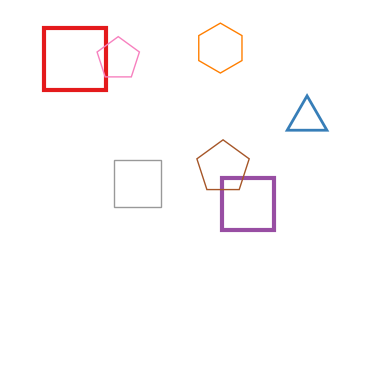[{"shape": "square", "thickness": 3, "radius": 0.4, "center": [0.194, 0.846]}, {"shape": "triangle", "thickness": 2, "radius": 0.3, "center": [0.798, 0.692]}, {"shape": "square", "thickness": 3, "radius": 0.34, "center": [0.644, 0.469]}, {"shape": "hexagon", "thickness": 1, "radius": 0.32, "center": [0.572, 0.875]}, {"shape": "pentagon", "thickness": 1, "radius": 0.36, "center": [0.579, 0.565]}, {"shape": "pentagon", "thickness": 1, "radius": 0.29, "center": [0.307, 0.847]}, {"shape": "square", "thickness": 1, "radius": 0.3, "center": [0.358, 0.524]}]